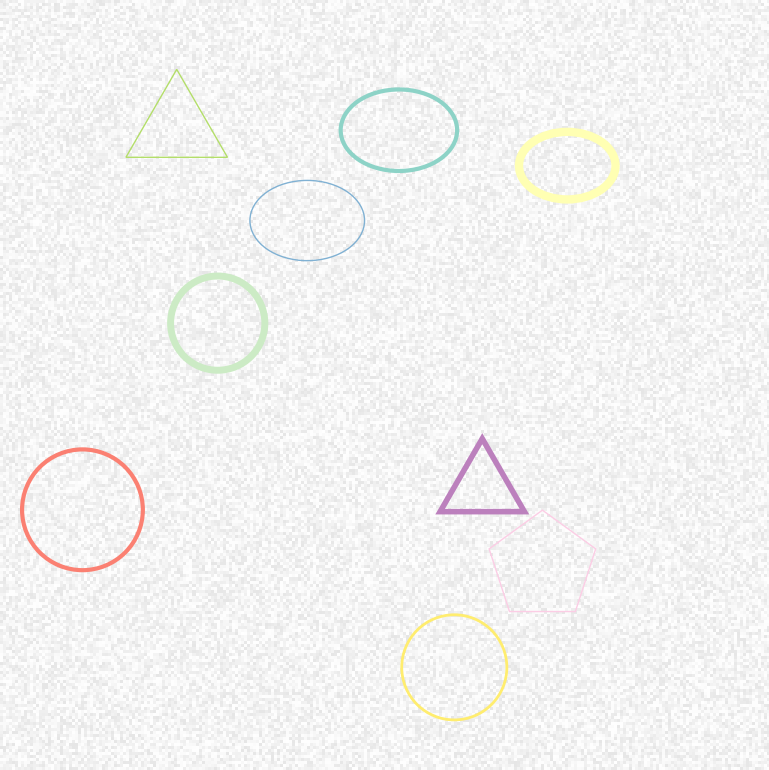[{"shape": "oval", "thickness": 1.5, "radius": 0.38, "center": [0.518, 0.831]}, {"shape": "oval", "thickness": 3, "radius": 0.31, "center": [0.737, 0.785]}, {"shape": "circle", "thickness": 1.5, "radius": 0.39, "center": [0.107, 0.338]}, {"shape": "oval", "thickness": 0.5, "radius": 0.37, "center": [0.399, 0.714]}, {"shape": "triangle", "thickness": 0.5, "radius": 0.38, "center": [0.229, 0.834]}, {"shape": "pentagon", "thickness": 0.5, "radius": 0.36, "center": [0.704, 0.265]}, {"shape": "triangle", "thickness": 2, "radius": 0.32, "center": [0.626, 0.367]}, {"shape": "circle", "thickness": 2.5, "radius": 0.31, "center": [0.283, 0.58]}, {"shape": "circle", "thickness": 1, "radius": 0.34, "center": [0.59, 0.133]}]